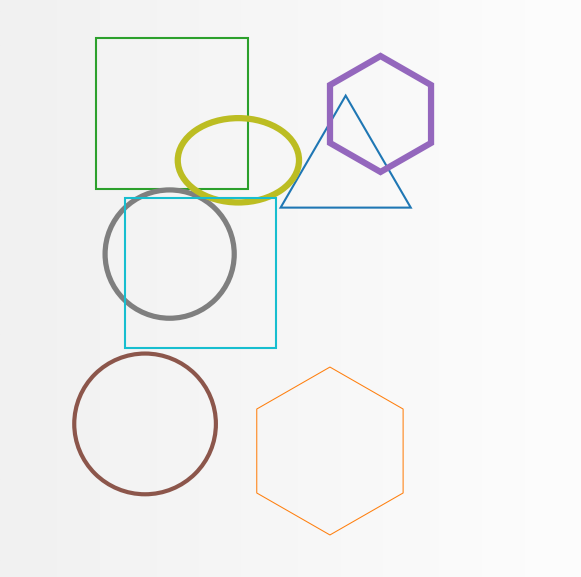[{"shape": "triangle", "thickness": 1, "radius": 0.65, "center": [0.595, 0.704]}, {"shape": "hexagon", "thickness": 0.5, "radius": 0.73, "center": [0.568, 0.218]}, {"shape": "square", "thickness": 1, "radius": 0.65, "center": [0.296, 0.803]}, {"shape": "hexagon", "thickness": 3, "radius": 0.5, "center": [0.655, 0.802]}, {"shape": "circle", "thickness": 2, "radius": 0.61, "center": [0.25, 0.265]}, {"shape": "circle", "thickness": 2.5, "radius": 0.56, "center": [0.292, 0.559]}, {"shape": "oval", "thickness": 3, "radius": 0.52, "center": [0.41, 0.722]}, {"shape": "square", "thickness": 1, "radius": 0.65, "center": [0.345, 0.526]}]